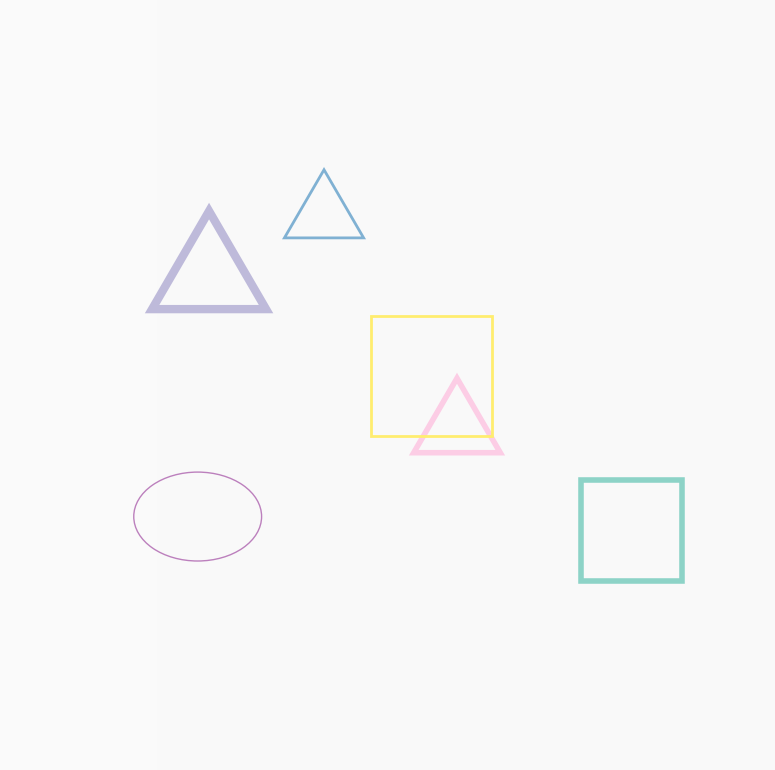[{"shape": "square", "thickness": 2, "radius": 0.33, "center": [0.815, 0.312]}, {"shape": "triangle", "thickness": 3, "radius": 0.42, "center": [0.27, 0.641]}, {"shape": "triangle", "thickness": 1, "radius": 0.29, "center": [0.418, 0.721]}, {"shape": "triangle", "thickness": 2, "radius": 0.32, "center": [0.59, 0.444]}, {"shape": "oval", "thickness": 0.5, "radius": 0.41, "center": [0.255, 0.329]}, {"shape": "square", "thickness": 1, "radius": 0.39, "center": [0.557, 0.512]}]